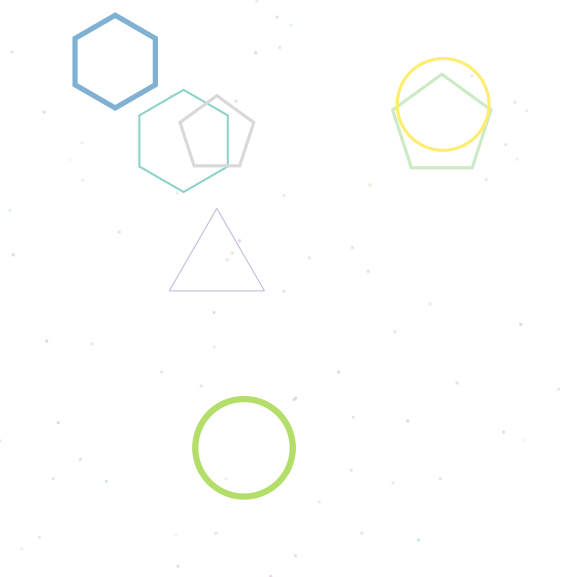[{"shape": "hexagon", "thickness": 1, "radius": 0.44, "center": [0.318, 0.755]}, {"shape": "triangle", "thickness": 0.5, "radius": 0.48, "center": [0.375, 0.543]}, {"shape": "hexagon", "thickness": 2.5, "radius": 0.4, "center": [0.199, 0.892]}, {"shape": "circle", "thickness": 3, "radius": 0.42, "center": [0.423, 0.224]}, {"shape": "pentagon", "thickness": 1.5, "radius": 0.34, "center": [0.376, 0.766]}, {"shape": "pentagon", "thickness": 1.5, "radius": 0.45, "center": [0.765, 0.781]}, {"shape": "circle", "thickness": 1.5, "radius": 0.4, "center": [0.767, 0.818]}]